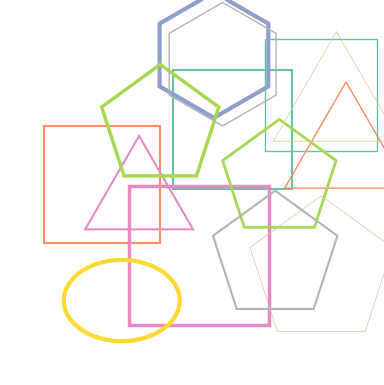[{"shape": "square", "thickness": 1.5, "radius": 0.77, "center": [0.604, 0.663]}, {"shape": "square", "thickness": 1, "radius": 0.73, "center": [0.833, 0.753]}, {"shape": "square", "thickness": 1.5, "radius": 0.76, "center": [0.265, 0.521]}, {"shape": "triangle", "thickness": 1, "radius": 0.92, "center": [0.899, 0.603]}, {"shape": "hexagon", "thickness": 3, "radius": 0.82, "center": [0.556, 0.857]}, {"shape": "square", "thickness": 2.5, "radius": 0.91, "center": [0.517, 0.336]}, {"shape": "triangle", "thickness": 1.5, "radius": 0.81, "center": [0.361, 0.485]}, {"shape": "pentagon", "thickness": 2, "radius": 0.77, "center": [0.726, 0.535]}, {"shape": "pentagon", "thickness": 2.5, "radius": 0.8, "center": [0.416, 0.673]}, {"shape": "oval", "thickness": 3, "radius": 0.75, "center": [0.316, 0.219]}, {"shape": "pentagon", "thickness": 0.5, "radius": 0.97, "center": [0.834, 0.297]}, {"shape": "triangle", "thickness": 0.5, "radius": 0.95, "center": [0.874, 0.728]}, {"shape": "hexagon", "thickness": 1, "radius": 0.8, "center": [0.578, 0.833]}, {"shape": "pentagon", "thickness": 1.5, "radius": 0.85, "center": [0.715, 0.335]}]